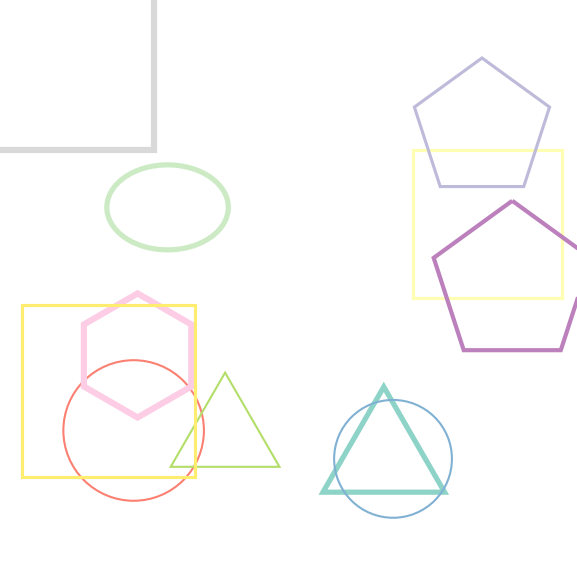[{"shape": "triangle", "thickness": 2.5, "radius": 0.61, "center": [0.665, 0.208]}, {"shape": "square", "thickness": 1.5, "radius": 0.64, "center": [0.844, 0.611]}, {"shape": "pentagon", "thickness": 1.5, "radius": 0.62, "center": [0.835, 0.776]}, {"shape": "circle", "thickness": 1, "radius": 0.61, "center": [0.231, 0.254]}, {"shape": "circle", "thickness": 1, "radius": 0.51, "center": [0.681, 0.205]}, {"shape": "triangle", "thickness": 1, "radius": 0.54, "center": [0.39, 0.245]}, {"shape": "hexagon", "thickness": 3, "radius": 0.54, "center": [0.238, 0.384]}, {"shape": "square", "thickness": 3, "radius": 0.7, "center": [0.127, 0.88]}, {"shape": "pentagon", "thickness": 2, "radius": 0.72, "center": [0.887, 0.508]}, {"shape": "oval", "thickness": 2.5, "radius": 0.53, "center": [0.29, 0.64]}, {"shape": "square", "thickness": 1.5, "radius": 0.75, "center": [0.188, 0.322]}]